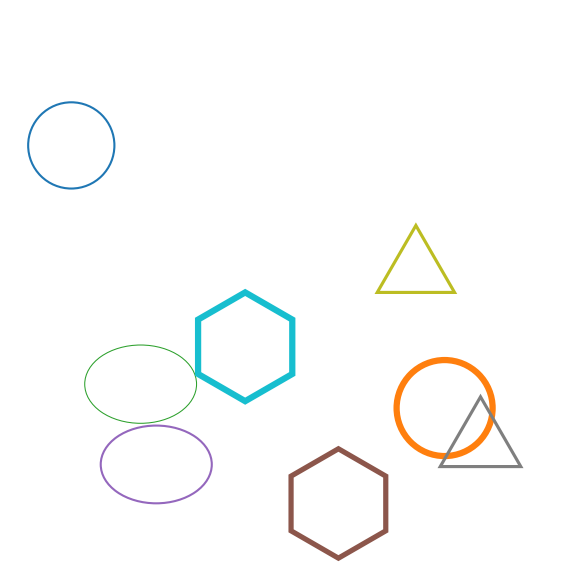[{"shape": "circle", "thickness": 1, "radius": 0.37, "center": [0.123, 0.747]}, {"shape": "circle", "thickness": 3, "radius": 0.42, "center": [0.77, 0.293]}, {"shape": "oval", "thickness": 0.5, "radius": 0.48, "center": [0.244, 0.334]}, {"shape": "oval", "thickness": 1, "radius": 0.48, "center": [0.271, 0.195]}, {"shape": "hexagon", "thickness": 2.5, "radius": 0.47, "center": [0.586, 0.127]}, {"shape": "triangle", "thickness": 1.5, "radius": 0.4, "center": [0.832, 0.231]}, {"shape": "triangle", "thickness": 1.5, "radius": 0.39, "center": [0.72, 0.531]}, {"shape": "hexagon", "thickness": 3, "radius": 0.47, "center": [0.425, 0.399]}]